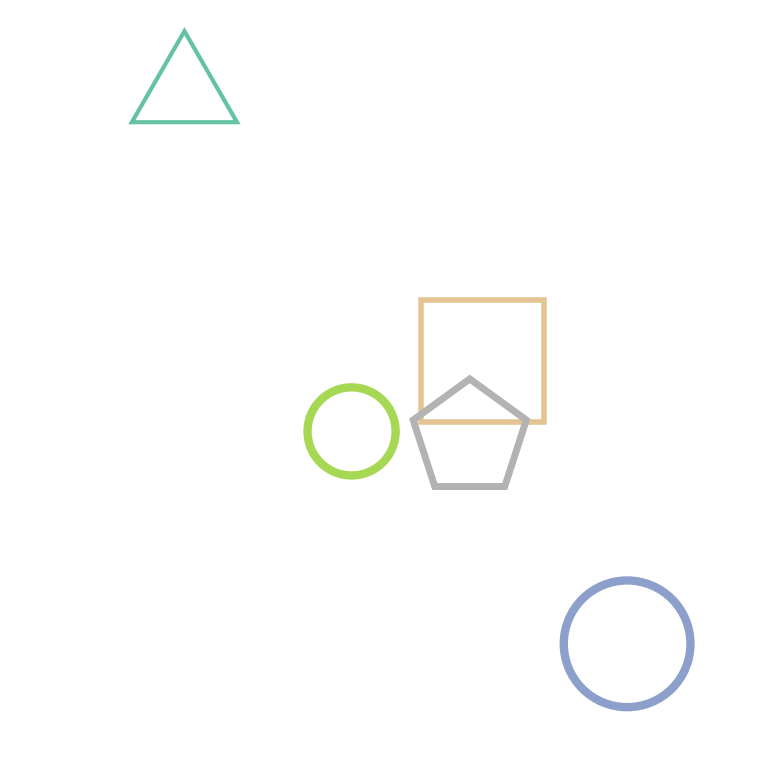[{"shape": "triangle", "thickness": 1.5, "radius": 0.39, "center": [0.24, 0.881]}, {"shape": "circle", "thickness": 3, "radius": 0.41, "center": [0.814, 0.164]}, {"shape": "circle", "thickness": 3, "radius": 0.29, "center": [0.457, 0.44]}, {"shape": "square", "thickness": 2, "radius": 0.4, "center": [0.627, 0.531]}, {"shape": "pentagon", "thickness": 2.5, "radius": 0.39, "center": [0.61, 0.431]}]